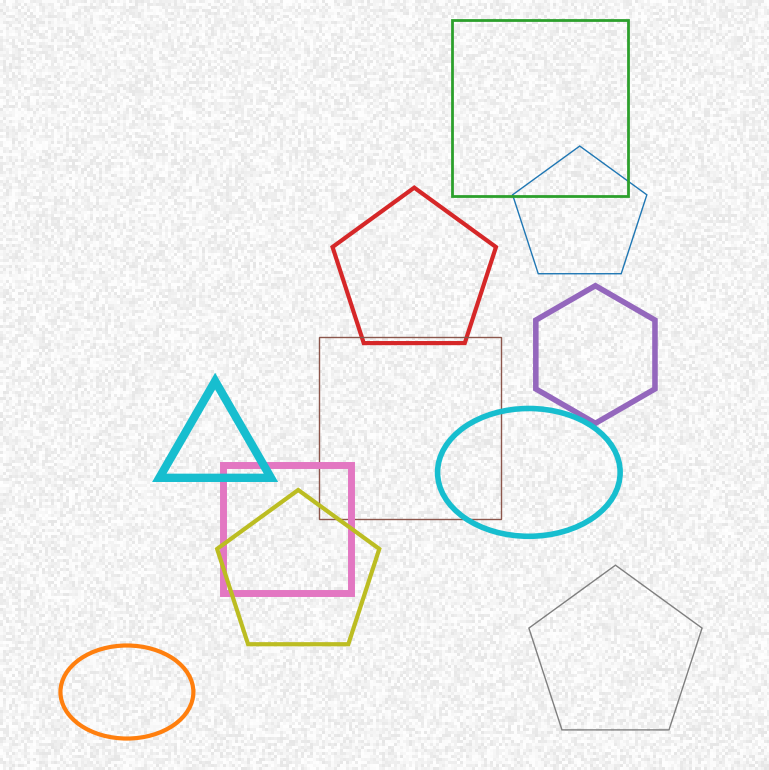[{"shape": "pentagon", "thickness": 0.5, "radius": 0.46, "center": [0.753, 0.719]}, {"shape": "oval", "thickness": 1.5, "radius": 0.43, "center": [0.165, 0.101]}, {"shape": "square", "thickness": 1, "radius": 0.57, "center": [0.701, 0.86]}, {"shape": "pentagon", "thickness": 1.5, "radius": 0.56, "center": [0.538, 0.645]}, {"shape": "hexagon", "thickness": 2, "radius": 0.45, "center": [0.773, 0.54]}, {"shape": "square", "thickness": 0.5, "radius": 0.59, "center": [0.532, 0.444]}, {"shape": "square", "thickness": 2.5, "radius": 0.41, "center": [0.373, 0.313]}, {"shape": "pentagon", "thickness": 0.5, "radius": 0.59, "center": [0.799, 0.148]}, {"shape": "pentagon", "thickness": 1.5, "radius": 0.55, "center": [0.387, 0.253]}, {"shape": "oval", "thickness": 2, "radius": 0.59, "center": [0.687, 0.387]}, {"shape": "triangle", "thickness": 3, "radius": 0.42, "center": [0.279, 0.421]}]